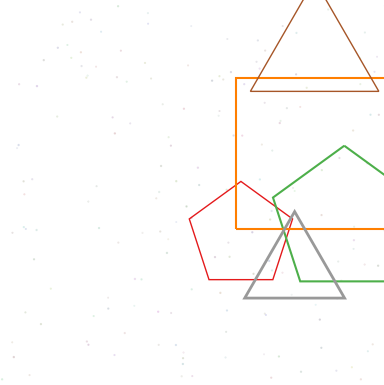[{"shape": "pentagon", "thickness": 1, "radius": 0.71, "center": [0.626, 0.388]}, {"shape": "pentagon", "thickness": 1.5, "radius": 0.97, "center": [0.894, 0.427]}, {"shape": "square", "thickness": 1.5, "radius": 0.98, "center": [0.809, 0.602]}, {"shape": "triangle", "thickness": 1, "radius": 0.96, "center": [0.817, 0.859]}, {"shape": "triangle", "thickness": 2, "radius": 0.75, "center": [0.765, 0.301]}]